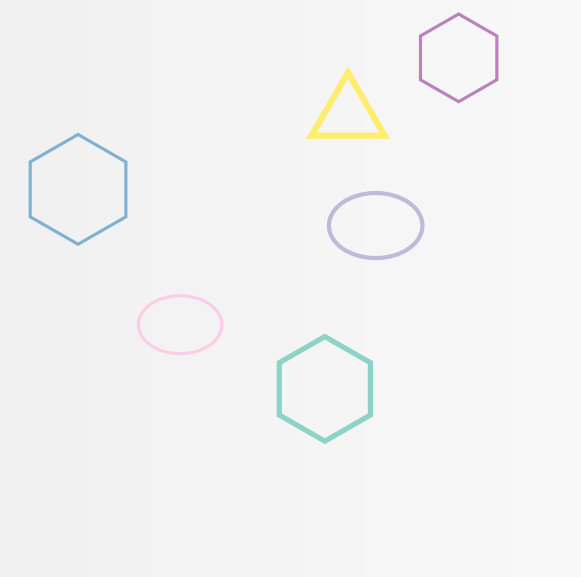[{"shape": "hexagon", "thickness": 2.5, "radius": 0.45, "center": [0.559, 0.326]}, {"shape": "oval", "thickness": 2, "radius": 0.4, "center": [0.646, 0.609]}, {"shape": "hexagon", "thickness": 1.5, "radius": 0.48, "center": [0.134, 0.671]}, {"shape": "oval", "thickness": 1.5, "radius": 0.36, "center": [0.31, 0.437]}, {"shape": "hexagon", "thickness": 1.5, "radius": 0.38, "center": [0.789, 0.899]}, {"shape": "triangle", "thickness": 3, "radius": 0.36, "center": [0.599, 0.801]}]